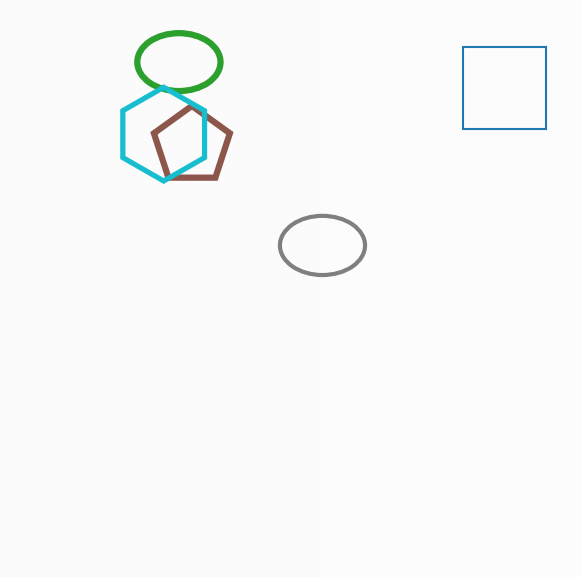[{"shape": "square", "thickness": 1, "radius": 0.36, "center": [0.868, 0.847]}, {"shape": "oval", "thickness": 3, "radius": 0.36, "center": [0.308, 0.892]}, {"shape": "pentagon", "thickness": 3, "radius": 0.34, "center": [0.33, 0.747]}, {"shape": "oval", "thickness": 2, "radius": 0.37, "center": [0.555, 0.574]}, {"shape": "hexagon", "thickness": 2.5, "radius": 0.41, "center": [0.282, 0.767]}]